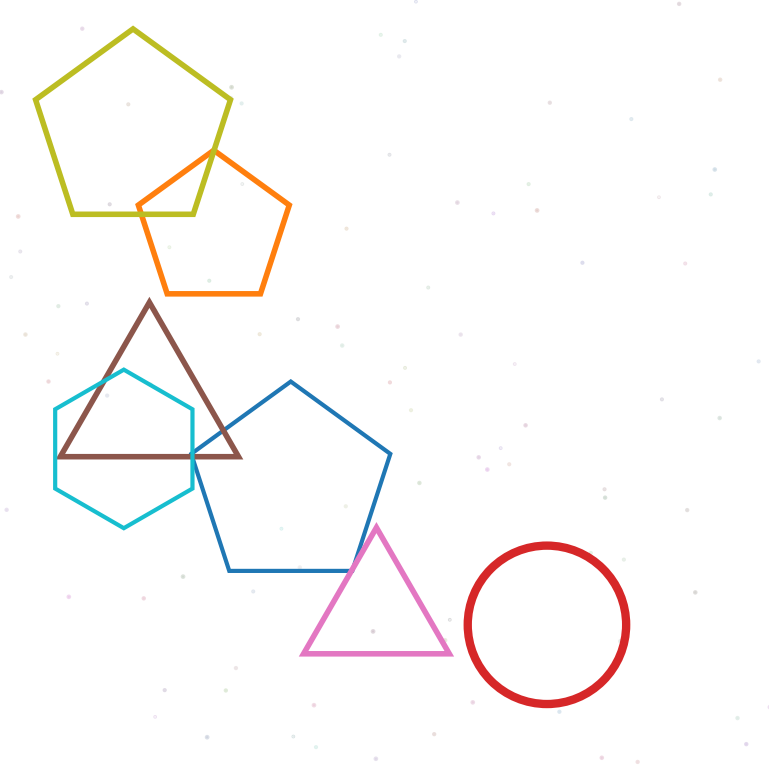[{"shape": "pentagon", "thickness": 1.5, "radius": 0.68, "center": [0.378, 0.369]}, {"shape": "pentagon", "thickness": 2, "radius": 0.52, "center": [0.278, 0.702]}, {"shape": "circle", "thickness": 3, "radius": 0.51, "center": [0.71, 0.189]}, {"shape": "triangle", "thickness": 2, "radius": 0.67, "center": [0.194, 0.474]}, {"shape": "triangle", "thickness": 2, "radius": 0.55, "center": [0.489, 0.206]}, {"shape": "pentagon", "thickness": 2, "radius": 0.67, "center": [0.173, 0.829]}, {"shape": "hexagon", "thickness": 1.5, "radius": 0.51, "center": [0.161, 0.417]}]